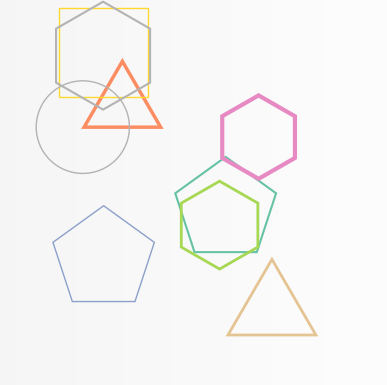[{"shape": "pentagon", "thickness": 1.5, "radius": 0.68, "center": [0.582, 0.456]}, {"shape": "triangle", "thickness": 2.5, "radius": 0.57, "center": [0.316, 0.727]}, {"shape": "pentagon", "thickness": 1, "radius": 0.69, "center": [0.267, 0.328]}, {"shape": "hexagon", "thickness": 3, "radius": 0.54, "center": [0.667, 0.644]}, {"shape": "hexagon", "thickness": 2, "radius": 0.57, "center": [0.567, 0.415]}, {"shape": "square", "thickness": 1, "radius": 0.58, "center": [0.267, 0.864]}, {"shape": "triangle", "thickness": 2, "radius": 0.66, "center": [0.702, 0.195]}, {"shape": "circle", "thickness": 1, "radius": 0.6, "center": [0.214, 0.67]}, {"shape": "hexagon", "thickness": 1.5, "radius": 0.7, "center": [0.266, 0.855]}]